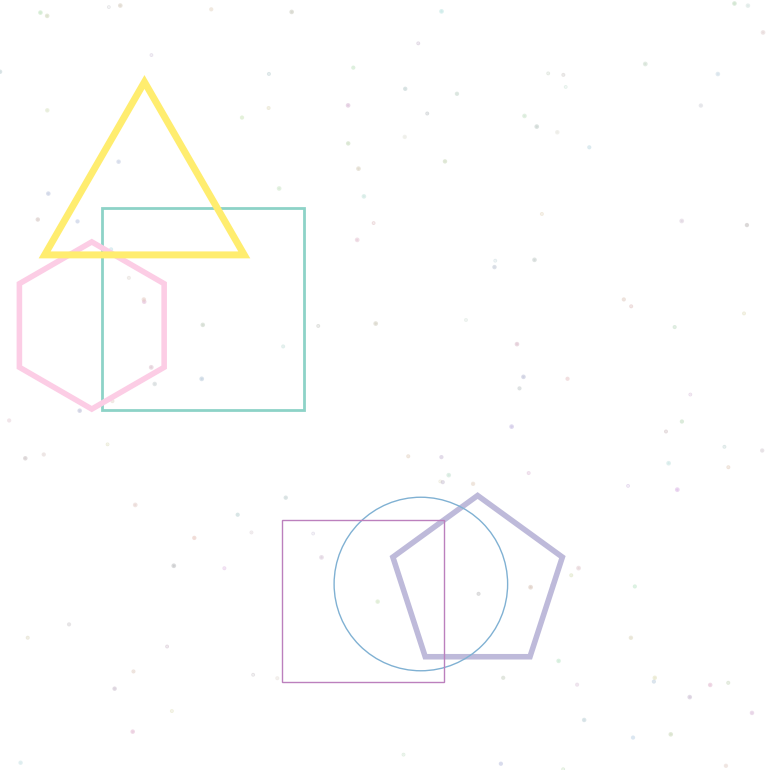[{"shape": "square", "thickness": 1, "radius": 0.66, "center": [0.264, 0.599]}, {"shape": "pentagon", "thickness": 2, "radius": 0.58, "center": [0.62, 0.241]}, {"shape": "circle", "thickness": 0.5, "radius": 0.56, "center": [0.547, 0.242]}, {"shape": "hexagon", "thickness": 2, "radius": 0.54, "center": [0.119, 0.577]}, {"shape": "square", "thickness": 0.5, "radius": 0.53, "center": [0.472, 0.22]}, {"shape": "triangle", "thickness": 2.5, "radius": 0.75, "center": [0.188, 0.744]}]